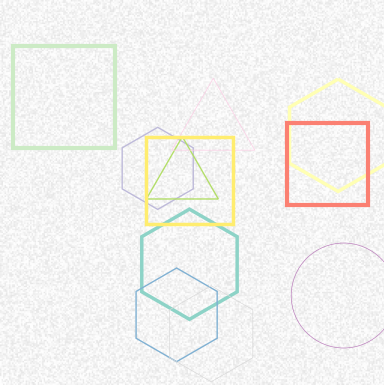[{"shape": "hexagon", "thickness": 2.5, "radius": 0.72, "center": [0.492, 0.314]}, {"shape": "hexagon", "thickness": 2.5, "radius": 0.73, "center": [0.878, 0.649]}, {"shape": "hexagon", "thickness": 1, "radius": 0.53, "center": [0.41, 0.563]}, {"shape": "square", "thickness": 3, "radius": 0.53, "center": [0.851, 0.574]}, {"shape": "hexagon", "thickness": 1, "radius": 0.61, "center": [0.459, 0.182]}, {"shape": "triangle", "thickness": 1, "radius": 0.54, "center": [0.474, 0.537]}, {"shape": "triangle", "thickness": 0.5, "radius": 0.62, "center": [0.554, 0.672]}, {"shape": "hexagon", "thickness": 0.5, "radius": 0.62, "center": [0.549, 0.133]}, {"shape": "circle", "thickness": 0.5, "radius": 0.68, "center": [0.893, 0.232]}, {"shape": "square", "thickness": 3, "radius": 0.66, "center": [0.166, 0.747]}, {"shape": "square", "thickness": 2.5, "radius": 0.56, "center": [0.492, 0.532]}]